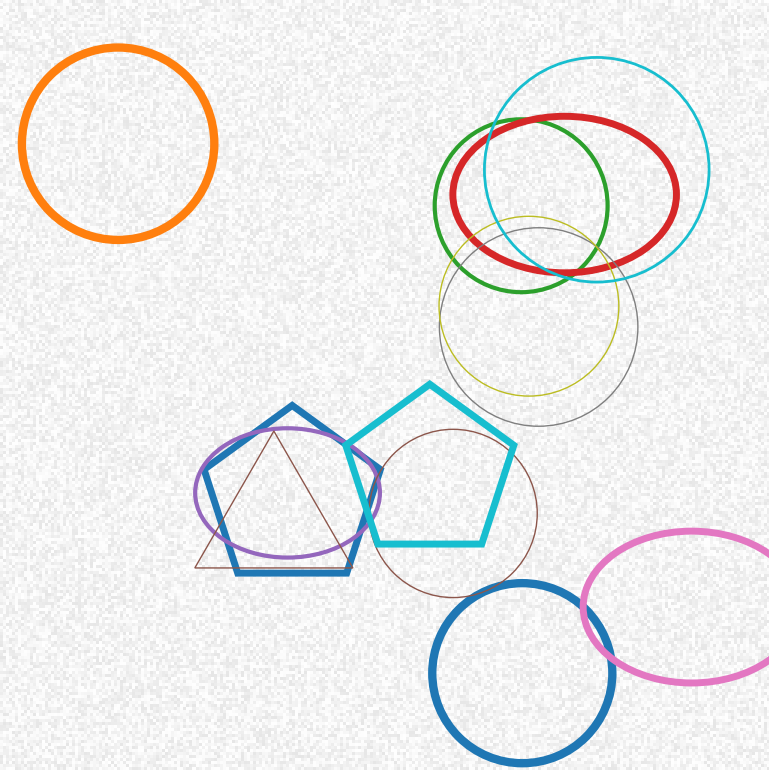[{"shape": "pentagon", "thickness": 2.5, "radius": 0.6, "center": [0.379, 0.353]}, {"shape": "circle", "thickness": 3, "radius": 0.58, "center": [0.678, 0.126]}, {"shape": "circle", "thickness": 3, "radius": 0.62, "center": [0.153, 0.813]}, {"shape": "circle", "thickness": 1.5, "radius": 0.56, "center": [0.677, 0.733]}, {"shape": "oval", "thickness": 2.5, "radius": 0.73, "center": [0.733, 0.747]}, {"shape": "oval", "thickness": 1.5, "radius": 0.6, "center": [0.373, 0.36]}, {"shape": "triangle", "thickness": 0.5, "radius": 0.59, "center": [0.356, 0.322]}, {"shape": "circle", "thickness": 0.5, "radius": 0.55, "center": [0.588, 0.333]}, {"shape": "oval", "thickness": 2.5, "radius": 0.7, "center": [0.898, 0.212]}, {"shape": "circle", "thickness": 0.5, "radius": 0.64, "center": [0.7, 0.575]}, {"shape": "circle", "thickness": 0.5, "radius": 0.58, "center": [0.687, 0.602]}, {"shape": "pentagon", "thickness": 2.5, "radius": 0.57, "center": [0.558, 0.386]}, {"shape": "circle", "thickness": 1, "radius": 0.73, "center": [0.775, 0.78]}]